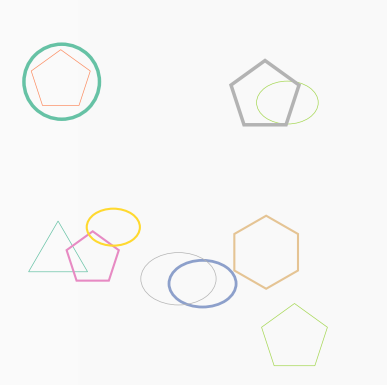[{"shape": "circle", "thickness": 2.5, "radius": 0.49, "center": [0.159, 0.788]}, {"shape": "triangle", "thickness": 0.5, "radius": 0.44, "center": [0.15, 0.338]}, {"shape": "pentagon", "thickness": 0.5, "radius": 0.4, "center": [0.157, 0.791]}, {"shape": "oval", "thickness": 2, "radius": 0.43, "center": [0.523, 0.263]}, {"shape": "pentagon", "thickness": 1.5, "radius": 0.35, "center": [0.239, 0.328]}, {"shape": "oval", "thickness": 0.5, "radius": 0.4, "center": [0.742, 0.734]}, {"shape": "pentagon", "thickness": 0.5, "radius": 0.45, "center": [0.76, 0.122]}, {"shape": "oval", "thickness": 1.5, "radius": 0.34, "center": [0.292, 0.41]}, {"shape": "hexagon", "thickness": 1.5, "radius": 0.47, "center": [0.687, 0.345]}, {"shape": "oval", "thickness": 0.5, "radius": 0.49, "center": [0.461, 0.276]}, {"shape": "pentagon", "thickness": 2.5, "radius": 0.46, "center": [0.684, 0.751]}]